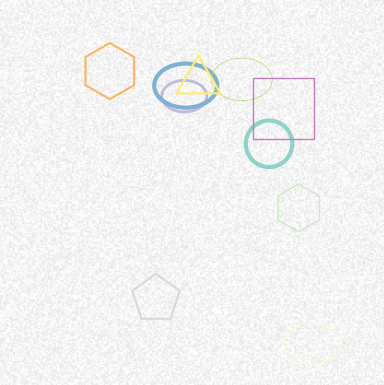[{"shape": "circle", "thickness": 3, "radius": 0.3, "center": [0.699, 0.626]}, {"shape": "oval", "thickness": 0.5, "radius": 0.37, "center": [0.814, 0.108]}, {"shape": "oval", "thickness": 2, "radius": 0.29, "center": [0.479, 0.75]}, {"shape": "oval", "thickness": 3, "radius": 0.41, "center": [0.482, 0.778]}, {"shape": "hexagon", "thickness": 1.5, "radius": 0.36, "center": [0.285, 0.815]}, {"shape": "oval", "thickness": 0.5, "radius": 0.4, "center": [0.628, 0.794]}, {"shape": "pentagon", "thickness": 1.5, "radius": 0.32, "center": [0.405, 0.224]}, {"shape": "square", "thickness": 1, "radius": 0.4, "center": [0.736, 0.717]}, {"shape": "hexagon", "thickness": 1, "radius": 0.31, "center": [0.776, 0.46]}, {"shape": "triangle", "thickness": 1.5, "radius": 0.33, "center": [0.516, 0.79]}]